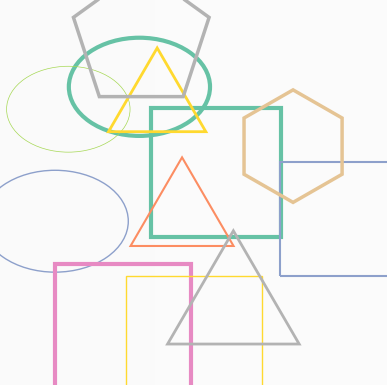[{"shape": "square", "thickness": 3, "radius": 0.84, "center": [0.557, 0.553]}, {"shape": "oval", "thickness": 3, "radius": 0.91, "center": [0.36, 0.775]}, {"shape": "triangle", "thickness": 1.5, "radius": 0.77, "center": [0.47, 0.438]}, {"shape": "square", "thickness": 1.5, "radius": 0.75, "center": [0.872, 0.431]}, {"shape": "oval", "thickness": 1, "radius": 0.95, "center": [0.142, 0.425]}, {"shape": "square", "thickness": 3, "radius": 0.88, "center": [0.317, 0.138]}, {"shape": "oval", "thickness": 0.5, "radius": 0.8, "center": [0.176, 0.716]}, {"shape": "triangle", "thickness": 2, "radius": 0.72, "center": [0.406, 0.73]}, {"shape": "square", "thickness": 1, "radius": 0.88, "center": [0.501, 0.106]}, {"shape": "hexagon", "thickness": 2.5, "radius": 0.73, "center": [0.756, 0.62]}, {"shape": "pentagon", "thickness": 2.5, "radius": 0.92, "center": [0.365, 0.898]}, {"shape": "triangle", "thickness": 2, "radius": 0.98, "center": [0.602, 0.204]}]